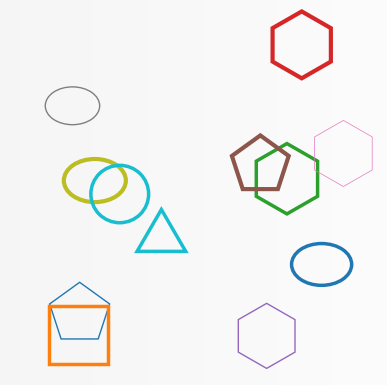[{"shape": "pentagon", "thickness": 1, "radius": 0.41, "center": [0.206, 0.185]}, {"shape": "oval", "thickness": 2.5, "radius": 0.39, "center": [0.83, 0.313]}, {"shape": "square", "thickness": 2.5, "radius": 0.38, "center": [0.202, 0.131]}, {"shape": "hexagon", "thickness": 2.5, "radius": 0.46, "center": [0.74, 0.536]}, {"shape": "hexagon", "thickness": 3, "radius": 0.43, "center": [0.779, 0.883]}, {"shape": "hexagon", "thickness": 1, "radius": 0.42, "center": [0.688, 0.128]}, {"shape": "pentagon", "thickness": 3, "radius": 0.39, "center": [0.672, 0.571]}, {"shape": "hexagon", "thickness": 0.5, "radius": 0.43, "center": [0.886, 0.601]}, {"shape": "oval", "thickness": 1, "radius": 0.35, "center": [0.187, 0.725]}, {"shape": "oval", "thickness": 3, "radius": 0.4, "center": [0.245, 0.531]}, {"shape": "triangle", "thickness": 2.5, "radius": 0.36, "center": [0.416, 0.383]}, {"shape": "circle", "thickness": 2.5, "radius": 0.37, "center": [0.309, 0.496]}]